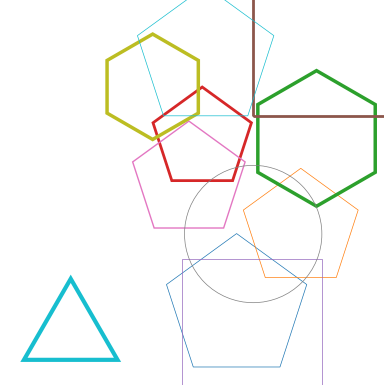[{"shape": "pentagon", "thickness": 0.5, "radius": 0.96, "center": [0.615, 0.202]}, {"shape": "pentagon", "thickness": 0.5, "radius": 0.78, "center": [0.781, 0.406]}, {"shape": "hexagon", "thickness": 2.5, "radius": 0.88, "center": [0.822, 0.64]}, {"shape": "pentagon", "thickness": 2, "radius": 0.67, "center": [0.525, 0.64]}, {"shape": "square", "thickness": 0.5, "radius": 0.91, "center": [0.654, 0.144]}, {"shape": "square", "thickness": 2, "radius": 0.89, "center": [0.835, 0.875]}, {"shape": "pentagon", "thickness": 1, "radius": 0.77, "center": [0.491, 0.532]}, {"shape": "circle", "thickness": 0.5, "radius": 0.89, "center": [0.658, 0.392]}, {"shape": "hexagon", "thickness": 2.5, "radius": 0.68, "center": [0.397, 0.775]}, {"shape": "triangle", "thickness": 3, "radius": 0.7, "center": [0.184, 0.136]}, {"shape": "pentagon", "thickness": 0.5, "radius": 0.93, "center": [0.534, 0.85]}]